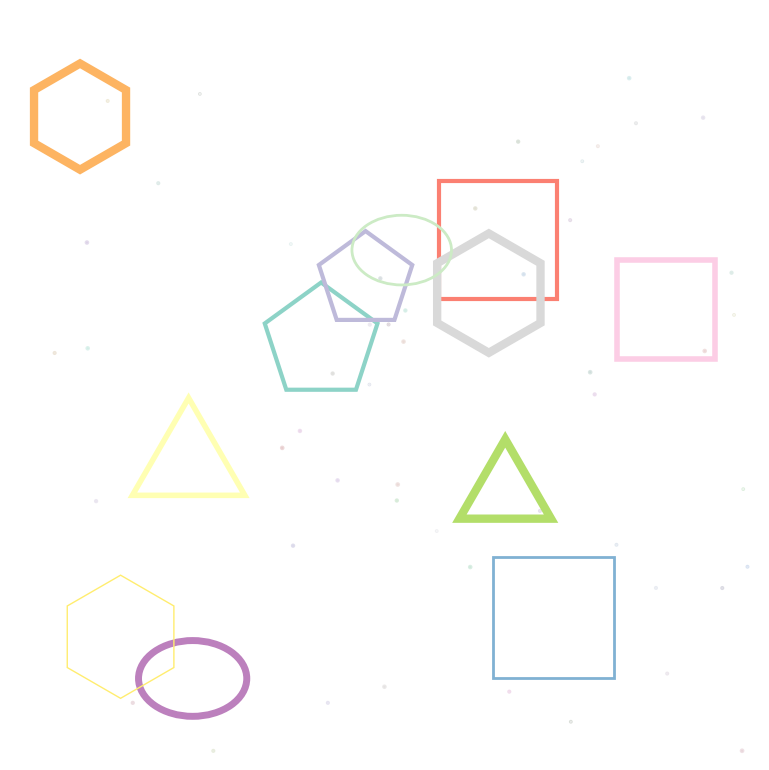[{"shape": "pentagon", "thickness": 1.5, "radius": 0.38, "center": [0.417, 0.556]}, {"shape": "triangle", "thickness": 2, "radius": 0.42, "center": [0.245, 0.399]}, {"shape": "pentagon", "thickness": 1.5, "radius": 0.32, "center": [0.475, 0.636]}, {"shape": "square", "thickness": 1.5, "radius": 0.38, "center": [0.646, 0.688]}, {"shape": "square", "thickness": 1, "radius": 0.39, "center": [0.719, 0.198]}, {"shape": "hexagon", "thickness": 3, "radius": 0.34, "center": [0.104, 0.849]}, {"shape": "triangle", "thickness": 3, "radius": 0.34, "center": [0.656, 0.361]}, {"shape": "square", "thickness": 2, "radius": 0.32, "center": [0.865, 0.598]}, {"shape": "hexagon", "thickness": 3, "radius": 0.39, "center": [0.635, 0.619]}, {"shape": "oval", "thickness": 2.5, "radius": 0.35, "center": [0.25, 0.119]}, {"shape": "oval", "thickness": 1, "radius": 0.32, "center": [0.522, 0.675]}, {"shape": "hexagon", "thickness": 0.5, "radius": 0.4, "center": [0.157, 0.173]}]